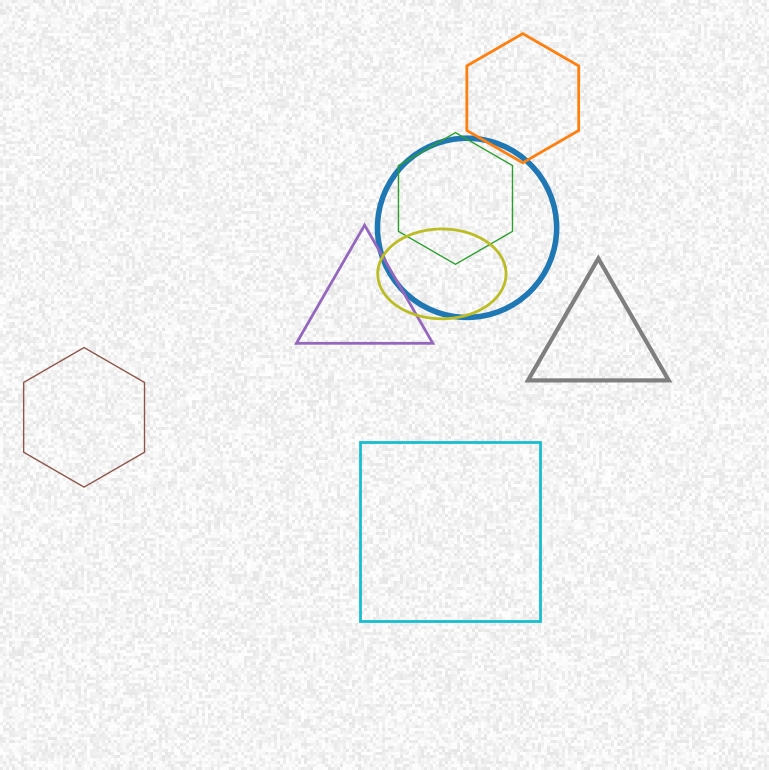[{"shape": "circle", "thickness": 2, "radius": 0.58, "center": [0.607, 0.704]}, {"shape": "hexagon", "thickness": 1, "radius": 0.42, "center": [0.679, 0.872]}, {"shape": "hexagon", "thickness": 0.5, "radius": 0.43, "center": [0.592, 0.742]}, {"shape": "triangle", "thickness": 1, "radius": 0.51, "center": [0.473, 0.605]}, {"shape": "hexagon", "thickness": 0.5, "radius": 0.45, "center": [0.109, 0.458]}, {"shape": "triangle", "thickness": 1.5, "radius": 0.53, "center": [0.777, 0.559]}, {"shape": "oval", "thickness": 1, "radius": 0.42, "center": [0.574, 0.644]}, {"shape": "square", "thickness": 1, "radius": 0.58, "center": [0.584, 0.31]}]